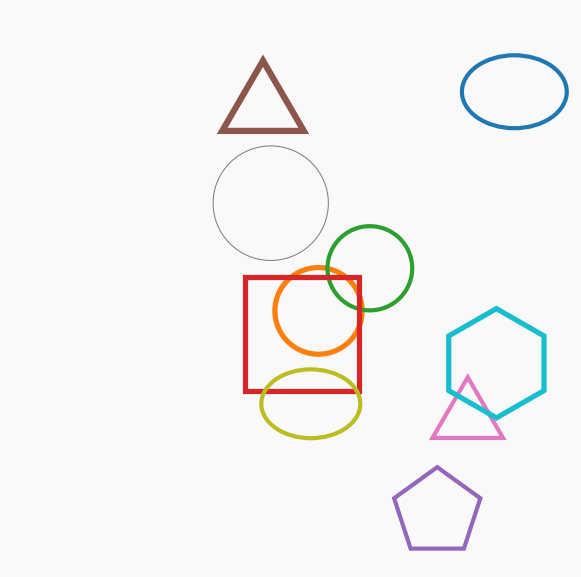[{"shape": "oval", "thickness": 2, "radius": 0.45, "center": [0.885, 0.84]}, {"shape": "circle", "thickness": 2.5, "radius": 0.38, "center": [0.548, 0.461]}, {"shape": "circle", "thickness": 2, "radius": 0.36, "center": [0.636, 0.535]}, {"shape": "square", "thickness": 2.5, "radius": 0.49, "center": [0.519, 0.42]}, {"shape": "pentagon", "thickness": 2, "radius": 0.39, "center": [0.752, 0.112]}, {"shape": "triangle", "thickness": 3, "radius": 0.41, "center": [0.452, 0.813]}, {"shape": "triangle", "thickness": 2, "radius": 0.35, "center": [0.805, 0.276]}, {"shape": "circle", "thickness": 0.5, "radius": 0.5, "center": [0.466, 0.647]}, {"shape": "oval", "thickness": 2, "radius": 0.43, "center": [0.535, 0.3]}, {"shape": "hexagon", "thickness": 2.5, "radius": 0.47, "center": [0.854, 0.37]}]